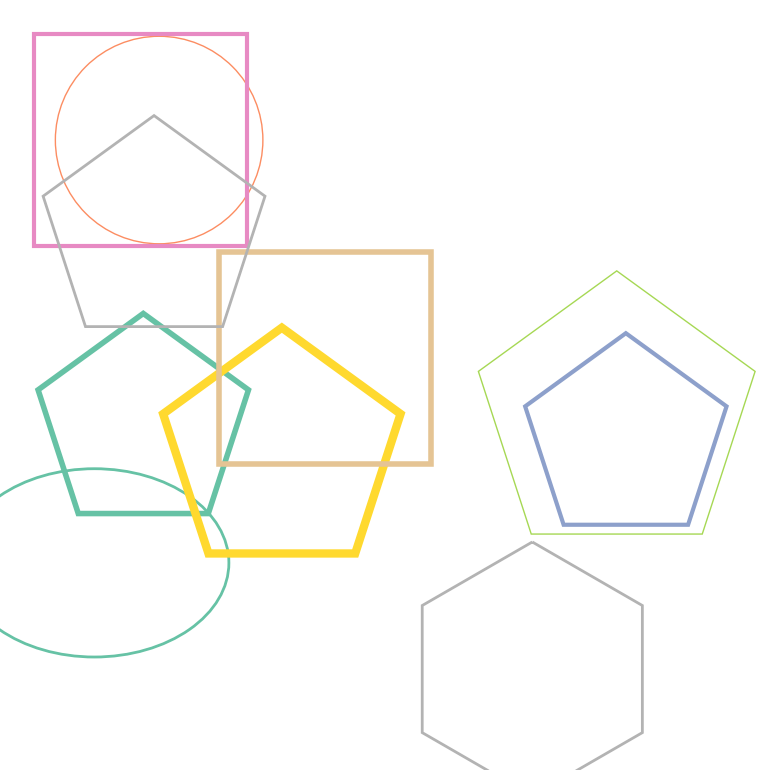[{"shape": "pentagon", "thickness": 2, "radius": 0.72, "center": [0.186, 0.449]}, {"shape": "oval", "thickness": 1, "radius": 0.87, "center": [0.123, 0.269]}, {"shape": "circle", "thickness": 0.5, "radius": 0.67, "center": [0.207, 0.818]}, {"shape": "pentagon", "thickness": 1.5, "radius": 0.69, "center": [0.813, 0.43]}, {"shape": "square", "thickness": 1.5, "radius": 0.69, "center": [0.183, 0.818]}, {"shape": "pentagon", "thickness": 0.5, "radius": 0.94, "center": [0.801, 0.459]}, {"shape": "pentagon", "thickness": 3, "radius": 0.81, "center": [0.366, 0.412]}, {"shape": "square", "thickness": 2, "radius": 0.69, "center": [0.422, 0.535]}, {"shape": "hexagon", "thickness": 1, "radius": 0.83, "center": [0.691, 0.131]}, {"shape": "pentagon", "thickness": 1, "radius": 0.76, "center": [0.2, 0.698]}]